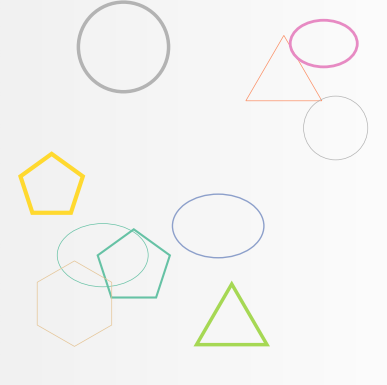[{"shape": "pentagon", "thickness": 1.5, "radius": 0.49, "center": [0.345, 0.306]}, {"shape": "oval", "thickness": 0.5, "radius": 0.59, "center": [0.265, 0.337]}, {"shape": "triangle", "thickness": 0.5, "radius": 0.57, "center": [0.733, 0.795]}, {"shape": "oval", "thickness": 1, "radius": 0.59, "center": [0.563, 0.413]}, {"shape": "oval", "thickness": 2, "radius": 0.43, "center": [0.835, 0.887]}, {"shape": "triangle", "thickness": 2.5, "radius": 0.52, "center": [0.598, 0.157]}, {"shape": "pentagon", "thickness": 3, "radius": 0.42, "center": [0.133, 0.516]}, {"shape": "hexagon", "thickness": 0.5, "radius": 0.56, "center": [0.192, 0.211]}, {"shape": "circle", "thickness": 2.5, "radius": 0.58, "center": [0.319, 0.878]}, {"shape": "circle", "thickness": 0.5, "radius": 0.41, "center": [0.866, 0.668]}]